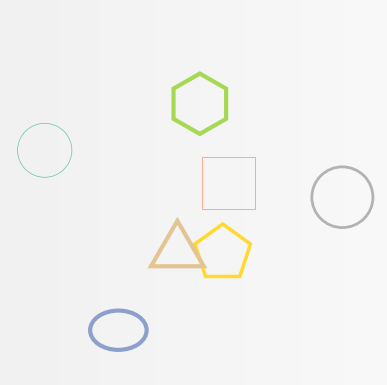[{"shape": "circle", "thickness": 0.5, "radius": 0.35, "center": [0.115, 0.61]}, {"shape": "square", "thickness": 0.5, "radius": 0.34, "center": [0.59, 0.525]}, {"shape": "oval", "thickness": 3, "radius": 0.36, "center": [0.306, 0.142]}, {"shape": "hexagon", "thickness": 3, "radius": 0.39, "center": [0.516, 0.731]}, {"shape": "pentagon", "thickness": 2.5, "radius": 0.38, "center": [0.575, 0.343]}, {"shape": "triangle", "thickness": 3, "radius": 0.39, "center": [0.458, 0.348]}, {"shape": "circle", "thickness": 2, "radius": 0.39, "center": [0.884, 0.488]}]